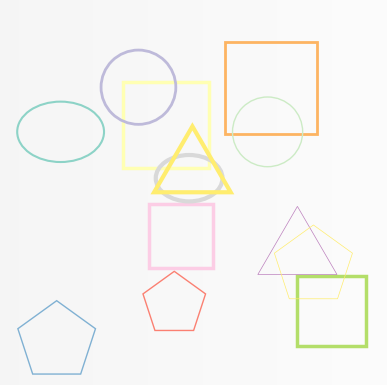[{"shape": "oval", "thickness": 1.5, "radius": 0.56, "center": [0.156, 0.658]}, {"shape": "square", "thickness": 2.5, "radius": 0.55, "center": [0.428, 0.676]}, {"shape": "circle", "thickness": 2, "radius": 0.48, "center": [0.357, 0.773]}, {"shape": "pentagon", "thickness": 1, "radius": 0.42, "center": [0.45, 0.21]}, {"shape": "pentagon", "thickness": 1, "radius": 0.53, "center": [0.146, 0.114]}, {"shape": "square", "thickness": 2, "radius": 0.6, "center": [0.698, 0.771]}, {"shape": "square", "thickness": 2.5, "radius": 0.45, "center": [0.855, 0.192]}, {"shape": "square", "thickness": 2.5, "radius": 0.42, "center": [0.468, 0.388]}, {"shape": "oval", "thickness": 3, "radius": 0.43, "center": [0.488, 0.537]}, {"shape": "triangle", "thickness": 0.5, "radius": 0.59, "center": [0.768, 0.346]}, {"shape": "circle", "thickness": 1, "radius": 0.45, "center": [0.691, 0.658]}, {"shape": "triangle", "thickness": 3, "radius": 0.57, "center": [0.497, 0.558]}, {"shape": "pentagon", "thickness": 0.5, "radius": 0.53, "center": [0.809, 0.31]}]